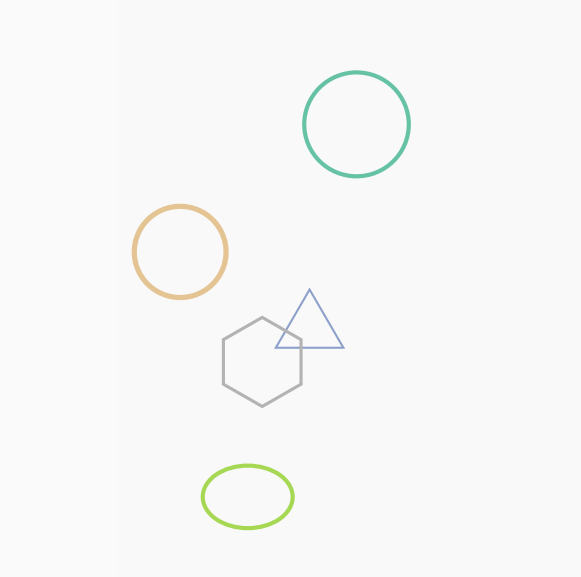[{"shape": "circle", "thickness": 2, "radius": 0.45, "center": [0.613, 0.784]}, {"shape": "triangle", "thickness": 1, "radius": 0.34, "center": [0.533, 0.431]}, {"shape": "oval", "thickness": 2, "radius": 0.39, "center": [0.426, 0.139]}, {"shape": "circle", "thickness": 2.5, "radius": 0.39, "center": [0.31, 0.563]}, {"shape": "hexagon", "thickness": 1.5, "radius": 0.39, "center": [0.451, 0.372]}]